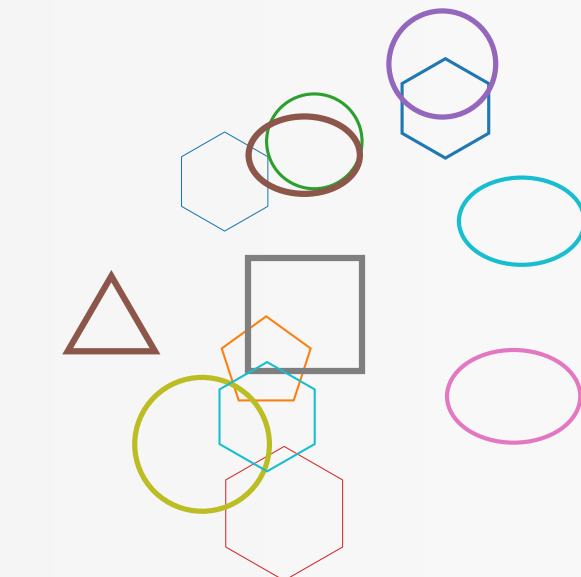[{"shape": "hexagon", "thickness": 1.5, "radius": 0.43, "center": [0.766, 0.811]}, {"shape": "hexagon", "thickness": 0.5, "radius": 0.43, "center": [0.387, 0.685]}, {"shape": "pentagon", "thickness": 1, "radius": 0.4, "center": [0.458, 0.371]}, {"shape": "circle", "thickness": 1.5, "radius": 0.41, "center": [0.541, 0.754]}, {"shape": "hexagon", "thickness": 0.5, "radius": 0.58, "center": [0.489, 0.11]}, {"shape": "circle", "thickness": 2.5, "radius": 0.46, "center": [0.761, 0.888]}, {"shape": "oval", "thickness": 3, "radius": 0.48, "center": [0.523, 0.73]}, {"shape": "triangle", "thickness": 3, "radius": 0.43, "center": [0.192, 0.434]}, {"shape": "oval", "thickness": 2, "radius": 0.57, "center": [0.884, 0.313]}, {"shape": "square", "thickness": 3, "radius": 0.49, "center": [0.525, 0.455]}, {"shape": "circle", "thickness": 2.5, "radius": 0.58, "center": [0.348, 0.23]}, {"shape": "oval", "thickness": 2, "radius": 0.54, "center": [0.897, 0.616]}, {"shape": "hexagon", "thickness": 1, "radius": 0.47, "center": [0.46, 0.278]}]